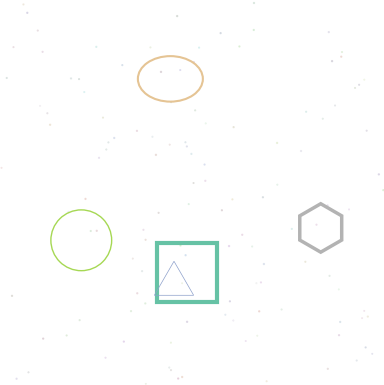[{"shape": "square", "thickness": 3, "radius": 0.39, "center": [0.486, 0.292]}, {"shape": "triangle", "thickness": 0.5, "radius": 0.29, "center": [0.452, 0.262]}, {"shape": "circle", "thickness": 1, "radius": 0.39, "center": [0.211, 0.376]}, {"shape": "oval", "thickness": 1.5, "radius": 0.42, "center": [0.443, 0.795]}, {"shape": "hexagon", "thickness": 2.5, "radius": 0.31, "center": [0.833, 0.408]}]